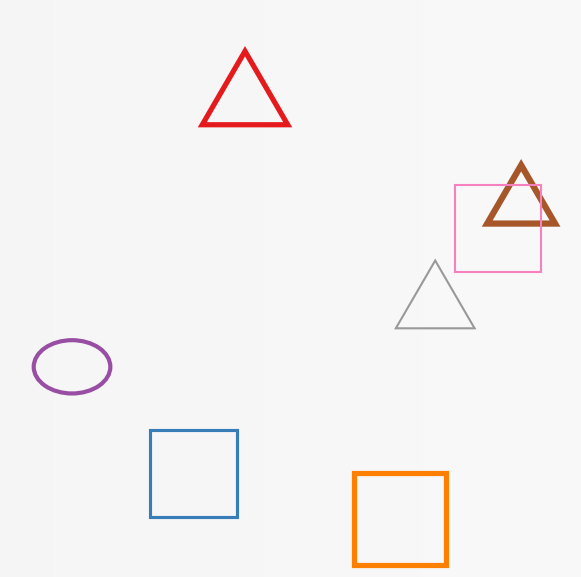[{"shape": "triangle", "thickness": 2.5, "radius": 0.42, "center": [0.422, 0.826]}, {"shape": "square", "thickness": 1.5, "radius": 0.38, "center": [0.333, 0.179]}, {"shape": "oval", "thickness": 2, "radius": 0.33, "center": [0.124, 0.364]}, {"shape": "square", "thickness": 2.5, "radius": 0.4, "center": [0.688, 0.101]}, {"shape": "triangle", "thickness": 3, "radius": 0.34, "center": [0.897, 0.646]}, {"shape": "square", "thickness": 1, "radius": 0.37, "center": [0.857, 0.603]}, {"shape": "triangle", "thickness": 1, "radius": 0.39, "center": [0.749, 0.47]}]